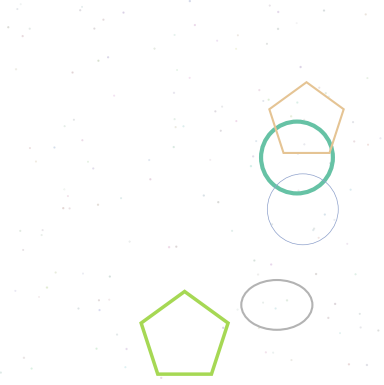[{"shape": "circle", "thickness": 3, "radius": 0.47, "center": [0.771, 0.591]}, {"shape": "circle", "thickness": 0.5, "radius": 0.46, "center": [0.786, 0.456]}, {"shape": "pentagon", "thickness": 2.5, "radius": 0.59, "center": [0.479, 0.124]}, {"shape": "pentagon", "thickness": 1.5, "radius": 0.51, "center": [0.796, 0.685]}, {"shape": "oval", "thickness": 1.5, "radius": 0.46, "center": [0.719, 0.208]}]